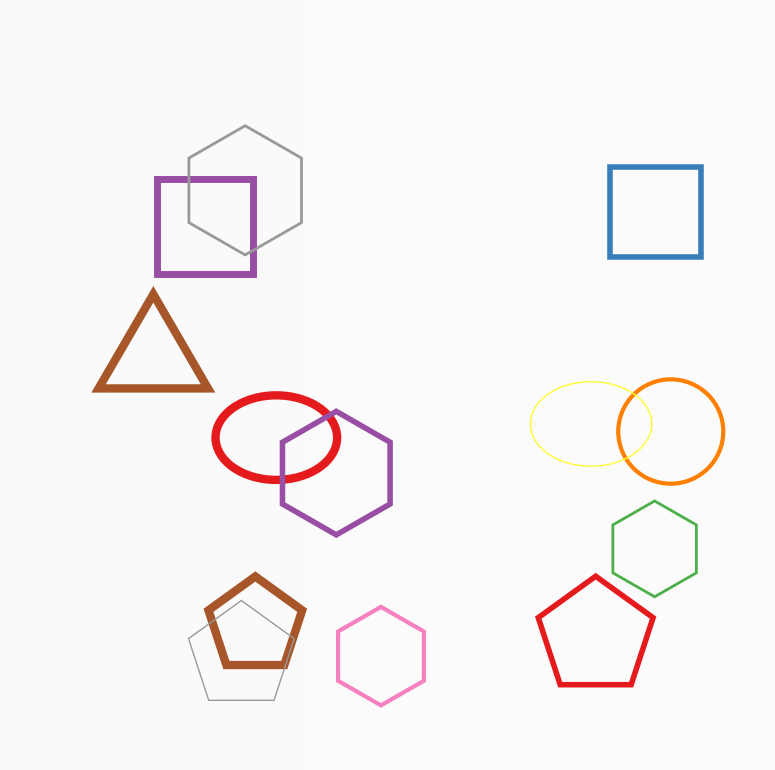[{"shape": "oval", "thickness": 3, "radius": 0.39, "center": [0.357, 0.432]}, {"shape": "pentagon", "thickness": 2, "radius": 0.39, "center": [0.769, 0.174]}, {"shape": "square", "thickness": 2, "radius": 0.29, "center": [0.846, 0.725]}, {"shape": "hexagon", "thickness": 1, "radius": 0.31, "center": [0.845, 0.287]}, {"shape": "square", "thickness": 2.5, "radius": 0.31, "center": [0.264, 0.705]}, {"shape": "hexagon", "thickness": 2, "radius": 0.4, "center": [0.434, 0.386]}, {"shape": "circle", "thickness": 1.5, "radius": 0.34, "center": [0.866, 0.44]}, {"shape": "oval", "thickness": 0.5, "radius": 0.39, "center": [0.763, 0.449]}, {"shape": "pentagon", "thickness": 3, "radius": 0.32, "center": [0.329, 0.188]}, {"shape": "triangle", "thickness": 3, "radius": 0.41, "center": [0.198, 0.536]}, {"shape": "hexagon", "thickness": 1.5, "radius": 0.32, "center": [0.492, 0.148]}, {"shape": "pentagon", "thickness": 0.5, "radius": 0.36, "center": [0.311, 0.148]}, {"shape": "hexagon", "thickness": 1, "radius": 0.42, "center": [0.316, 0.753]}]